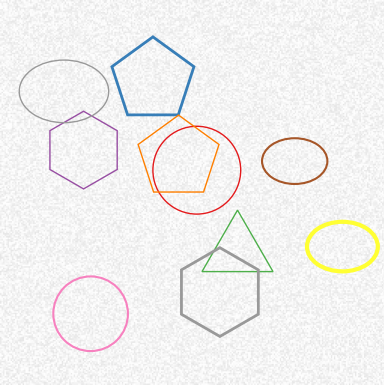[{"shape": "circle", "thickness": 1, "radius": 0.57, "center": [0.511, 0.558]}, {"shape": "pentagon", "thickness": 2, "radius": 0.56, "center": [0.397, 0.792]}, {"shape": "triangle", "thickness": 1, "radius": 0.53, "center": [0.617, 0.348]}, {"shape": "hexagon", "thickness": 1, "radius": 0.5, "center": [0.217, 0.61]}, {"shape": "pentagon", "thickness": 1, "radius": 0.55, "center": [0.464, 0.591]}, {"shape": "oval", "thickness": 3, "radius": 0.46, "center": [0.889, 0.36]}, {"shape": "oval", "thickness": 1.5, "radius": 0.42, "center": [0.765, 0.582]}, {"shape": "circle", "thickness": 1.5, "radius": 0.48, "center": [0.235, 0.185]}, {"shape": "oval", "thickness": 1, "radius": 0.58, "center": [0.166, 0.763]}, {"shape": "hexagon", "thickness": 2, "radius": 0.58, "center": [0.571, 0.241]}]